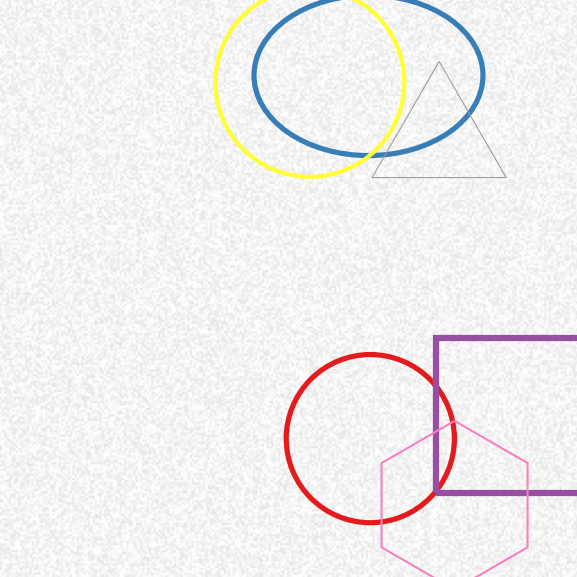[{"shape": "circle", "thickness": 2.5, "radius": 0.73, "center": [0.641, 0.24]}, {"shape": "oval", "thickness": 2.5, "radius": 0.99, "center": [0.638, 0.869]}, {"shape": "square", "thickness": 3, "radius": 0.67, "center": [0.889, 0.28]}, {"shape": "circle", "thickness": 2, "radius": 0.82, "center": [0.537, 0.857]}, {"shape": "hexagon", "thickness": 1, "radius": 0.73, "center": [0.787, 0.124]}, {"shape": "triangle", "thickness": 0.5, "radius": 0.67, "center": [0.76, 0.759]}]